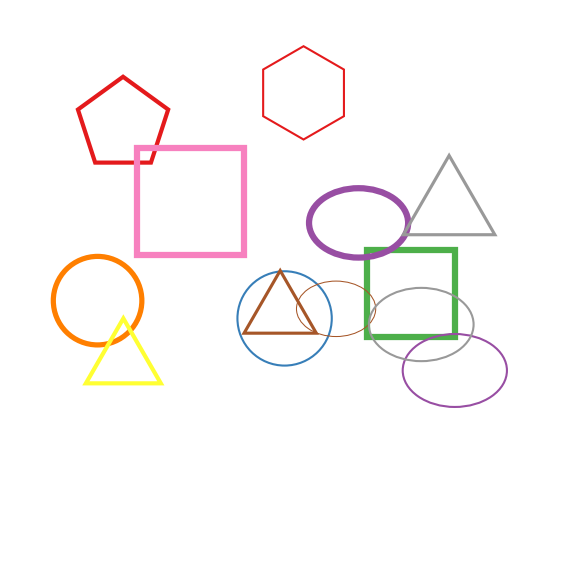[{"shape": "hexagon", "thickness": 1, "radius": 0.4, "center": [0.526, 0.838]}, {"shape": "pentagon", "thickness": 2, "radius": 0.41, "center": [0.213, 0.784]}, {"shape": "circle", "thickness": 1, "radius": 0.41, "center": [0.493, 0.448]}, {"shape": "square", "thickness": 3, "radius": 0.38, "center": [0.711, 0.491]}, {"shape": "oval", "thickness": 3, "radius": 0.43, "center": [0.621, 0.613]}, {"shape": "oval", "thickness": 1, "radius": 0.45, "center": [0.788, 0.358]}, {"shape": "circle", "thickness": 2.5, "radius": 0.38, "center": [0.169, 0.479]}, {"shape": "triangle", "thickness": 2, "radius": 0.37, "center": [0.214, 0.373]}, {"shape": "oval", "thickness": 0.5, "radius": 0.34, "center": [0.582, 0.464]}, {"shape": "triangle", "thickness": 1.5, "radius": 0.36, "center": [0.485, 0.458]}, {"shape": "square", "thickness": 3, "radius": 0.46, "center": [0.33, 0.65]}, {"shape": "triangle", "thickness": 1.5, "radius": 0.46, "center": [0.778, 0.638]}, {"shape": "oval", "thickness": 1, "radius": 0.45, "center": [0.729, 0.437]}]